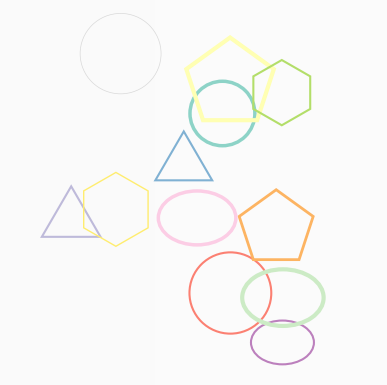[{"shape": "circle", "thickness": 2.5, "radius": 0.42, "center": [0.574, 0.705]}, {"shape": "pentagon", "thickness": 3, "radius": 0.59, "center": [0.594, 0.784]}, {"shape": "triangle", "thickness": 1.5, "radius": 0.44, "center": [0.184, 0.429]}, {"shape": "circle", "thickness": 1.5, "radius": 0.53, "center": [0.595, 0.239]}, {"shape": "triangle", "thickness": 1.5, "radius": 0.42, "center": [0.474, 0.574]}, {"shape": "pentagon", "thickness": 2, "radius": 0.5, "center": [0.713, 0.407]}, {"shape": "hexagon", "thickness": 1.5, "radius": 0.42, "center": [0.727, 0.759]}, {"shape": "oval", "thickness": 2.5, "radius": 0.5, "center": [0.509, 0.434]}, {"shape": "circle", "thickness": 0.5, "radius": 0.52, "center": [0.311, 0.861]}, {"shape": "oval", "thickness": 1.5, "radius": 0.41, "center": [0.729, 0.111]}, {"shape": "oval", "thickness": 3, "radius": 0.53, "center": [0.73, 0.227]}, {"shape": "hexagon", "thickness": 1, "radius": 0.48, "center": [0.299, 0.456]}]